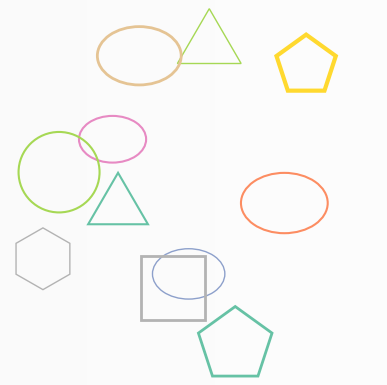[{"shape": "triangle", "thickness": 1.5, "radius": 0.45, "center": [0.305, 0.462]}, {"shape": "pentagon", "thickness": 2, "radius": 0.5, "center": [0.607, 0.104]}, {"shape": "oval", "thickness": 1.5, "radius": 0.56, "center": [0.734, 0.473]}, {"shape": "oval", "thickness": 1, "radius": 0.47, "center": [0.487, 0.289]}, {"shape": "oval", "thickness": 1.5, "radius": 0.43, "center": [0.29, 0.638]}, {"shape": "circle", "thickness": 1.5, "radius": 0.52, "center": [0.152, 0.553]}, {"shape": "triangle", "thickness": 1, "radius": 0.47, "center": [0.54, 0.883]}, {"shape": "pentagon", "thickness": 3, "radius": 0.4, "center": [0.79, 0.83]}, {"shape": "oval", "thickness": 2, "radius": 0.54, "center": [0.359, 0.855]}, {"shape": "square", "thickness": 2, "radius": 0.41, "center": [0.447, 0.252]}, {"shape": "hexagon", "thickness": 1, "radius": 0.4, "center": [0.111, 0.328]}]